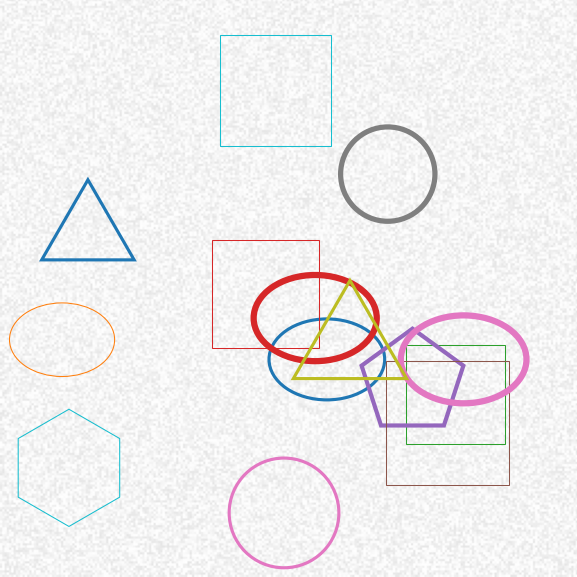[{"shape": "oval", "thickness": 1.5, "radius": 0.5, "center": [0.566, 0.377]}, {"shape": "triangle", "thickness": 1.5, "radius": 0.46, "center": [0.152, 0.595]}, {"shape": "oval", "thickness": 0.5, "radius": 0.46, "center": [0.107, 0.411]}, {"shape": "square", "thickness": 0.5, "radius": 0.43, "center": [0.789, 0.316]}, {"shape": "square", "thickness": 0.5, "radius": 0.47, "center": [0.46, 0.49]}, {"shape": "oval", "thickness": 3, "radius": 0.53, "center": [0.546, 0.448]}, {"shape": "pentagon", "thickness": 2, "radius": 0.46, "center": [0.714, 0.337]}, {"shape": "square", "thickness": 0.5, "radius": 0.53, "center": [0.775, 0.267]}, {"shape": "circle", "thickness": 1.5, "radius": 0.47, "center": [0.492, 0.111]}, {"shape": "oval", "thickness": 3, "radius": 0.54, "center": [0.803, 0.377]}, {"shape": "circle", "thickness": 2.5, "radius": 0.41, "center": [0.671, 0.698]}, {"shape": "triangle", "thickness": 1.5, "radius": 0.57, "center": [0.606, 0.4]}, {"shape": "square", "thickness": 0.5, "radius": 0.48, "center": [0.477, 0.843]}, {"shape": "hexagon", "thickness": 0.5, "radius": 0.51, "center": [0.119, 0.189]}]